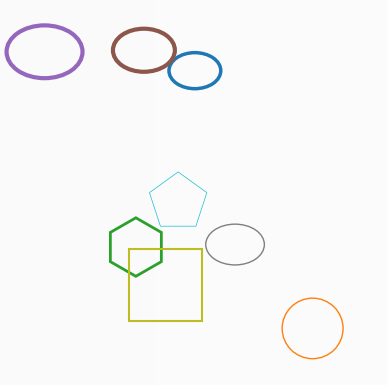[{"shape": "oval", "thickness": 2.5, "radius": 0.33, "center": [0.503, 0.816]}, {"shape": "circle", "thickness": 1, "radius": 0.39, "center": [0.807, 0.147]}, {"shape": "hexagon", "thickness": 2, "radius": 0.38, "center": [0.351, 0.358]}, {"shape": "oval", "thickness": 3, "radius": 0.49, "center": [0.115, 0.866]}, {"shape": "oval", "thickness": 3, "radius": 0.4, "center": [0.371, 0.869]}, {"shape": "oval", "thickness": 1, "radius": 0.38, "center": [0.607, 0.365]}, {"shape": "square", "thickness": 1.5, "radius": 0.46, "center": [0.427, 0.26]}, {"shape": "pentagon", "thickness": 0.5, "radius": 0.39, "center": [0.46, 0.476]}]